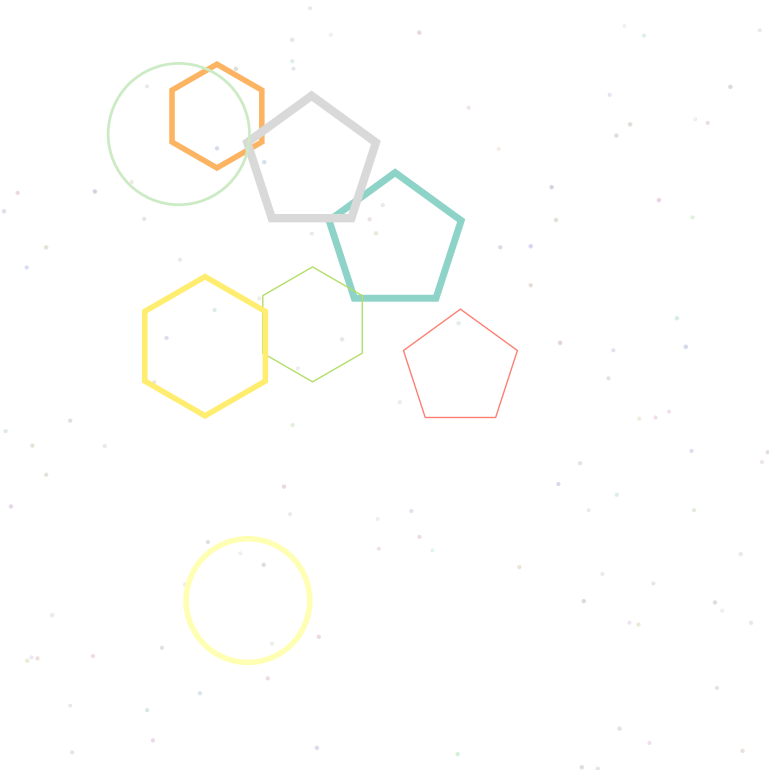[{"shape": "pentagon", "thickness": 2.5, "radius": 0.45, "center": [0.513, 0.686]}, {"shape": "circle", "thickness": 2, "radius": 0.4, "center": [0.322, 0.22]}, {"shape": "pentagon", "thickness": 0.5, "radius": 0.39, "center": [0.598, 0.521]}, {"shape": "hexagon", "thickness": 2, "radius": 0.34, "center": [0.282, 0.849]}, {"shape": "hexagon", "thickness": 0.5, "radius": 0.37, "center": [0.406, 0.579]}, {"shape": "pentagon", "thickness": 3, "radius": 0.44, "center": [0.405, 0.788]}, {"shape": "circle", "thickness": 1, "radius": 0.46, "center": [0.232, 0.826]}, {"shape": "hexagon", "thickness": 2, "radius": 0.45, "center": [0.266, 0.55]}]